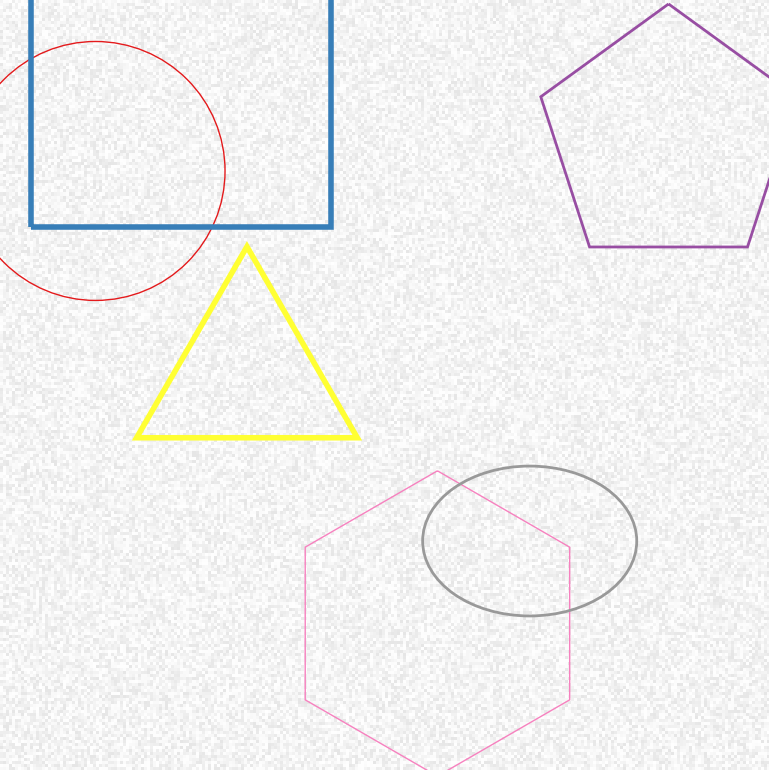[{"shape": "circle", "thickness": 0.5, "radius": 0.84, "center": [0.124, 0.778]}, {"shape": "square", "thickness": 2, "radius": 0.97, "center": [0.235, 0.9]}, {"shape": "pentagon", "thickness": 1, "radius": 0.87, "center": [0.868, 0.82]}, {"shape": "triangle", "thickness": 2, "radius": 0.83, "center": [0.321, 0.514]}, {"shape": "hexagon", "thickness": 0.5, "radius": 0.99, "center": [0.568, 0.19]}, {"shape": "oval", "thickness": 1, "radius": 0.7, "center": [0.688, 0.297]}]